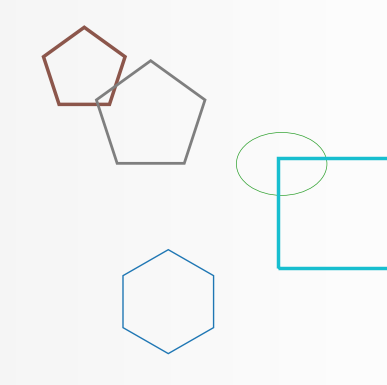[{"shape": "hexagon", "thickness": 1, "radius": 0.67, "center": [0.434, 0.217]}, {"shape": "oval", "thickness": 0.5, "radius": 0.58, "center": [0.727, 0.574]}, {"shape": "pentagon", "thickness": 2.5, "radius": 0.55, "center": [0.217, 0.818]}, {"shape": "pentagon", "thickness": 2, "radius": 0.74, "center": [0.389, 0.695]}, {"shape": "square", "thickness": 2.5, "radius": 0.72, "center": [0.862, 0.447]}]